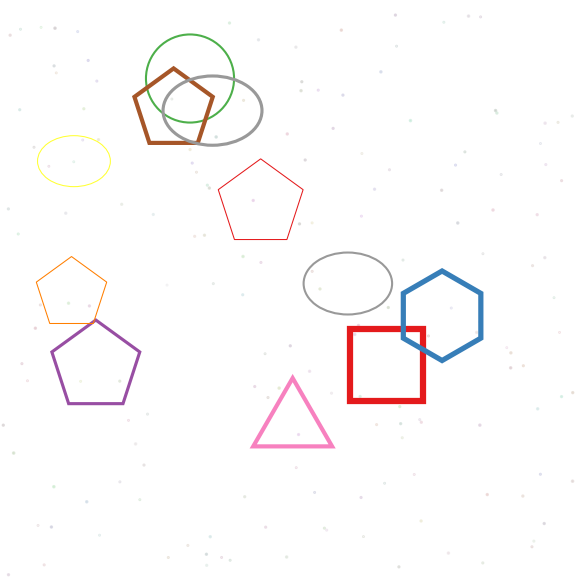[{"shape": "pentagon", "thickness": 0.5, "radius": 0.39, "center": [0.451, 0.647]}, {"shape": "square", "thickness": 3, "radius": 0.32, "center": [0.669, 0.367]}, {"shape": "hexagon", "thickness": 2.5, "radius": 0.39, "center": [0.766, 0.452]}, {"shape": "circle", "thickness": 1, "radius": 0.38, "center": [0.329, 0.863]}, {"shape": "pentagon", "thickness": 1.5, "radius": 0.4, "center": [0.166, 0.365]}, {"shape": "pentagon", "thickness": 0.5, "radius": 0.32, "center": [0.124, 0.491]}, {"shape": "oval", "thickness": 0.5, "radius": 0.32, "center": [0.128, 0.72]}, {"shape": "pentagon", "thickness": 2, "radius": 0.36, "center": [0.301, 0.809]}, {"shape": "triangle", "thickness": 2, "radius": 0.39, "center": [0.507, 0.266]}, {"shape": "oval", "thickness": 1.5, "radius": 0.43, "center": [0.368, 0.808]}, {"shape": "oval", "thickness": 1, "radius": 0.38, "center": [0.602, 0.508]}]